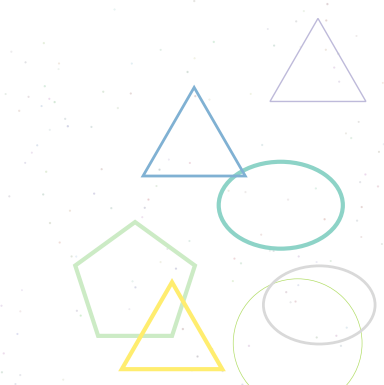[{"shape": "oval", "thickness": 3, "radius": 0.81, "center": [0.729, 0.467]}, {"shape": "triangle", "thickness": 1, "radius": 0.72, "center": [0.826, 0.808]}, {"shape": "triangle", "thickness": 2, "radius": 0.77, "center": [0.504, 0.62]}, {"shape": "circle", "thickness": 0.5, "radius": 0.84, "center": [0.773, 0.109]}, {"shape": "oval", "thickness": 2, "radius": 0.73, "center": [0.829, 0.208]}, {"shape": "pentagon", "thickness": 3, "radius": 0.82, "center": [0.351, 0.26]}, {"shape": "triangle", "thickness": 3, "radius": 0.75, "center": [0.447, 0.116]}]